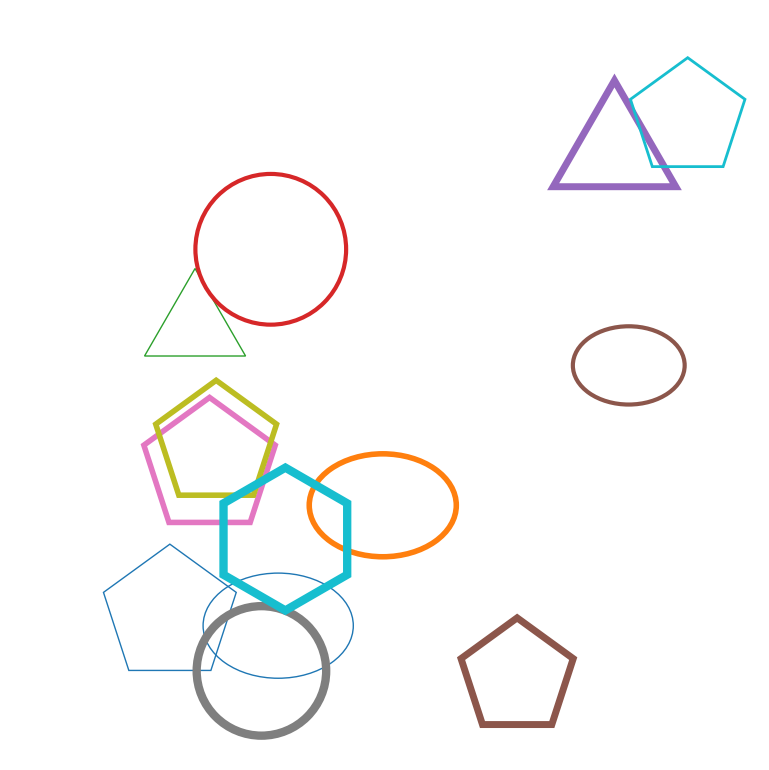[{"shape": "oval", "thickness": 0.5, "radius": 0.49, "center": [0.361, 0.187]}, {"shape": "pentagon", "thickness": 0.5, "radius": 0.45, "center": [0.221, 0.203]}, {"shape": "oval", "thickness": 2, "radius": 0.48, "center": [0.497, 0.344]}, {"shape": "triangle", "thickness": 0.5, "radius": 0.38, "center": [0.253, 0.576]}, {"shape": "circle", "thickness": 1.5, "radius": 0.49, "center": [0.352, 0.676]}, {"shape": "triangle", "thickness": 2.5, "radius": 0.46, "center": [0.798, 0.804]}, {"shape": "oval", "thickness": 1.5, "radius": 0.36, "center": [0.817, 0.525]}, {"shape": "pentagon", "thickness": 2.5, "radius": 0.38, "center": [0.672, 0.121]}, {"shape": "pentagon", "thickness": 2, "radius": 0.45, "center": [0.272, 0.394]}, {"shape": "circle", "thickness": 3, "radius": 0.42, "center": [0.34, 0.129]}, {"shape": "pentagon", "thickness": 2, "radius": 0.41, "center": [0.281, 0.424]}, {"shape": "pentagon", "thickness": 1, "radius": 0.39, "center": [0.893, 0.847]}, {"shape": "hexagon", "thickness": 3, "radius": 0.46, "center": [0.371, 0.3]}]